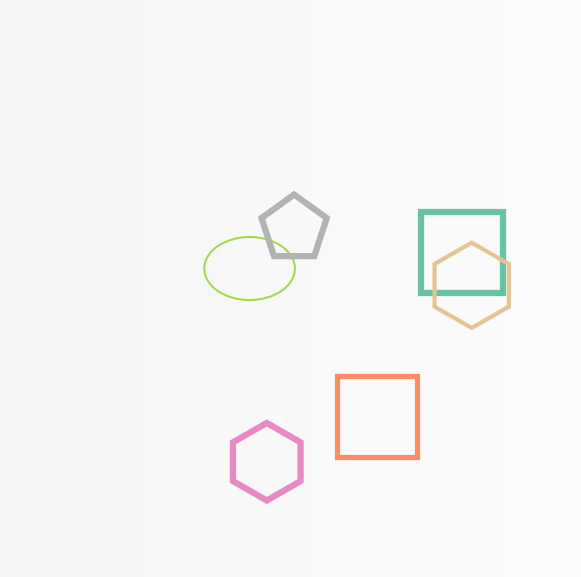[{"shape": "square", "thickness": 3, "radius": 0.35, "center": [0.794, 0.562]}, {"shape": "square", "thickness": 2.5, "radius": 0.35, "center": [0.649, 0.278]}, {"shape": "hexagon", "thickness": 3, "radius": 0.34, "center": [0.459, 0.2]}, {"shape": "oval", "thickness": 1, "radius": 0.39, "center": [0.429, 0.534]}, {"shape": "hexagon", "thickness": 2, "radius": 0.37, "center": [0.812, 0.505]}, {"shape": "pentagon", "thickness": 3, "radius": 0.29, "center": [0.506, 0.603]}]